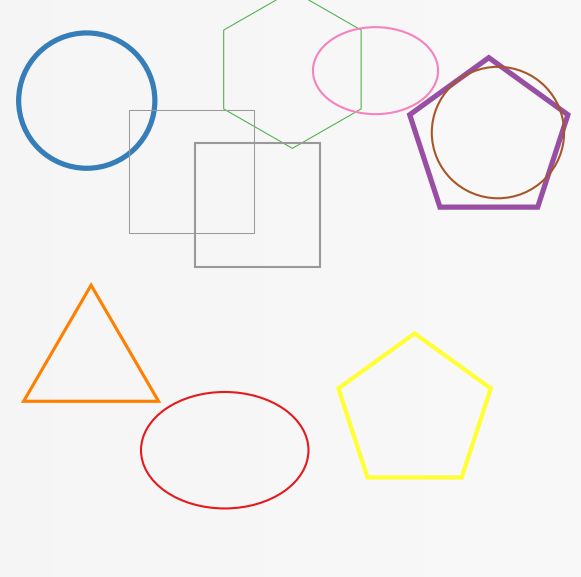[{"shape": "oval", "thickness": 1, "radius": 0.72, "center": [0.387, 0.22]}, {"shape": "circle", "thickness": 2.5, "radius": 0.59, "center": [0.149, 0.825]}, {"shape": "hexagon", "thickness": 0.5, "radius": 0.68, "center": [0.503, 0.879]}, {"shape": "pentagon", "thickness": 2.5, "radius": 0.72, "center": [0.841, 0.756]}, {"shape": "triangle", "thickness": 1.5, "radius": 0.67, "center": [0.157, 0.371]}, {"shape": "pentagon", "thickness": 2, "radius": 0.69, "center": [0.713, 0.284]}, {"shape": "circle", "thickness": 1, "radius": 0.57, "center": [0.857, 0.77]}, {"shape": "oval", "thickness": 1, "radius": 0.54, "center": [0.646, 0.877]}, {"shape": "square", "thickness": 0.5, "radius": 0.54, "center": [0.33, 0.702]}, {"shape": "square", "thickness": 1, "radius": 0.53, "center": [0.443, 0.645]}]